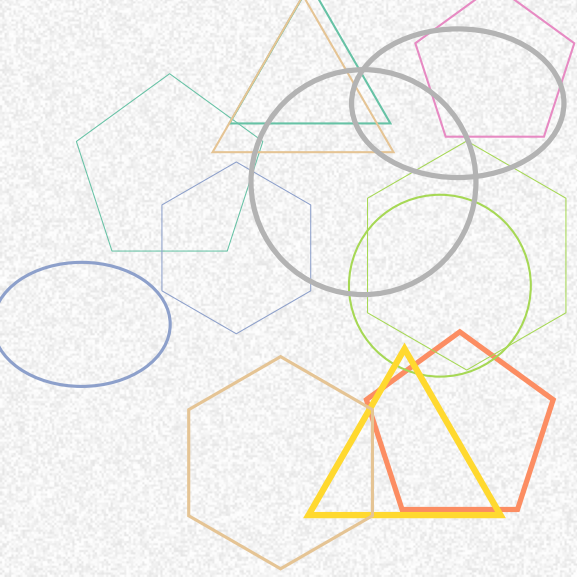[{"shape": "pentagon", "thickness": 0.5, "radius": 0.85, "center": [0.294, 0.702]}, {"shape": "triangle", "thickness": 1, "radius": 0.8, "center": [0.537, 0.866]}, {"shape": "pentagon", "thickness": 2.5, "radius": 0.85, "center": [0.796, 0.254]}, {"shape": "hexagon", "thickness": 0.5, "radius": 0.74, "center": [0.409, 0.57]}, {"shape": "oval", "thickness": 1.5, "radius": 0.77, "center": [0.141, 0.437]}, {"shape": "pentagon", "thickness": 1, "radius": 0.72, "center": [0.857, 0.88]}, {"shape": "hexagon", "thickness": 0.5, "radius": 0.99, "center": [0.808, 0.557]}, {"shape": "circle", "thickness": 1, "radius": 0.79, "center": [0.762, 0.504]}, {"shape": "triangle", "thickness": 3, "radius": 0.96, "center": [0.701, 0.203]}, {"shape": "hexagon", "thickness": 1.5, "radius": 0.92, "center": [0.486, 0.198]}, {"shape": "triangle", "thickness": 1, "radius": 0.9, "center": [0.525, 0.826]}, {"shape": "oval", "thickness": 2.5, "radius": 0.92, "center": [0.793, 0.82]}, {"shape": "circle", "thickness": 2.5, "radius": 0.97, "center": [0.629, 0.684]}]